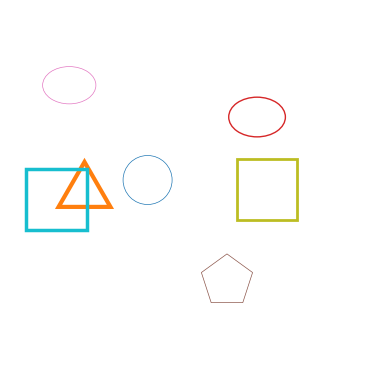[{"shape": "circle", "thickness": 0.5, "radius": 0.32, "center": [0.383, 0.532]}, {"shape": "triangle", "thickness": 3, "radius": 0.39, "center": [0.219, 0.502]}, {"shape": "oval", "thickness": 1, "radius": 0.37, "center": [0.668, 0.696]}, {"shape": "pentagon", "thickness": 0.5, "radius": 0.35, "center": [0.59, 0.271]}, {"shape": "oval", "thickness": 0.5, "radius": 0.35, "center": [0.18, 0.779]}, {"shape": "square", "thickness": 2, "radius": 0.39, "center": [0.693, 0.508]}, {"shape": "square", "thickness": 2.5, "radius": 0.4, "center": [0.146, 0.482]}]